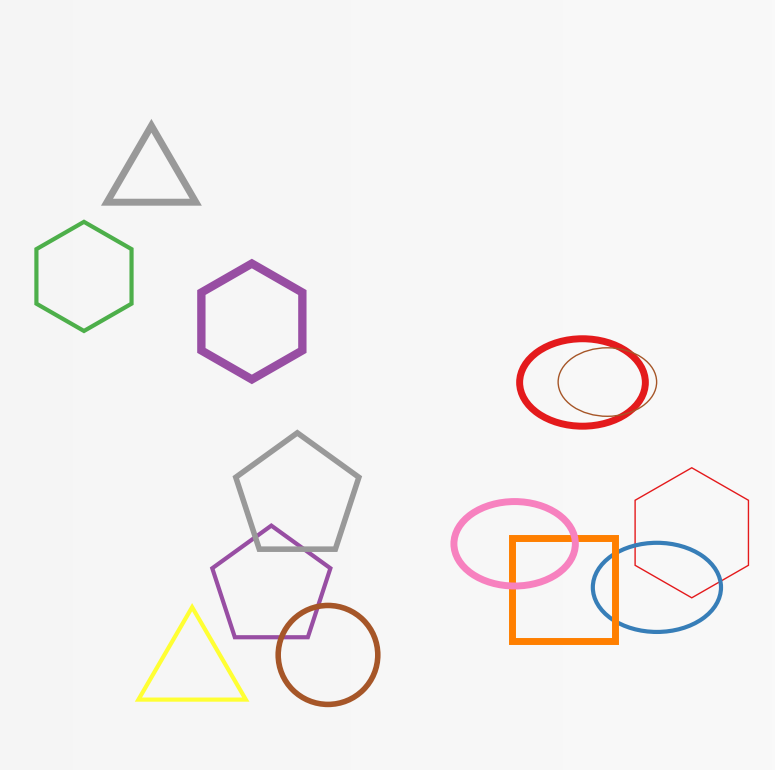[{"shape": "oval", "thickness": 2.5, "radius": 0.41, "center": [0.752, 0.503]}, {"shape": "hexagon", "thickness": 0.5, "radius": 0.42, "center": [0.893, 0.308]}, {"shape": "oval", "thickness": 1.5, "radius": 0.41, "center": [0.848, 0.237]}, {"shape": "hexagon", "thickness": 1.5, "radius": 0.35, "center": [0.108, 0.641]}, {"shape": "pentagon", "thickness": 1.5, "radius": 0.4, "center": [0.35, 0.237]}, {"shape": "hexagon", "thickness": 3, "radius": 0.38, "center": [0.325, 0.582]}, {"shape": "square", "thickness": 2.5, "radius": 0.33, "center": [0.727, 0.234]}, {"shape": "triangle", "thickness": 1.5, "radius": 0.4, "center": [0.248, 0.131]}, {"shape": "circle", "thickness": 2, "radius": 0.32, "center": [0.423, 0.149]}, {"shape": "oval", "thickness": 0.5, "radius": 0.32, "center": [0.784, 0.504]}, {"shape": "oval", "thickness": 2.5, "radius": 0.39, "center": [0.664, 0.294]}, {"shape": "pentagon", "thickness": 2, "radius": 0.42, "center": [0.384, 0.354]}, {"shape": "triangle", "thickness": 2.5, "radius": 0.33, "center": [0.195, 0.77]}]